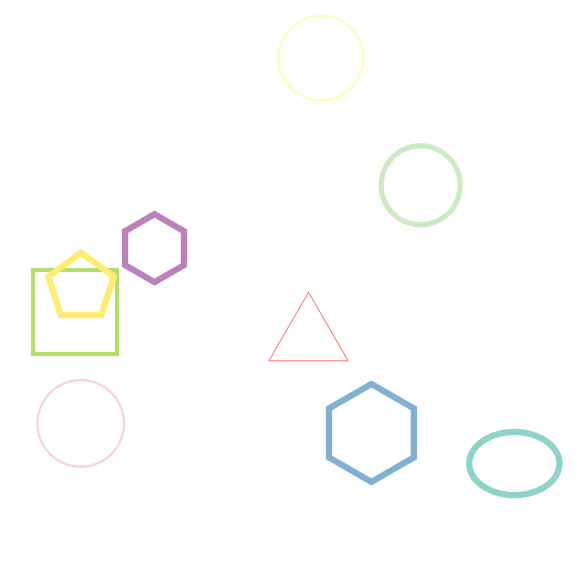[{"shape": "oval", "thickness": 3, "radius": 0.39, "center": [0.891, 0.196]}, {"shape": "circle", "thickness": 1, "radius": 0.37, "center": [0.556, 0.899]}, {"shape": "triangle", "thickness": 0.5, "radius": 0.4, "center": [0.534, 0.414]}, {"shape": "hexagon", "thickness": 3, "radius": 0.42, "center": [0.643, 0.249]}, {"shape": "square", "thickness": 2, "radius": 0.37, "center": [0.13, 0.459]}, {"shape": "circle", "thickness": 1, "radius": 0.37, "center": [0.14, 0.266]}, {"shape": "hexagon", "thickness": 3, "radius": 0.29, "center": [0.268, 0.569]}, {"shape": "circle", "thickness": 2.5, "radius": 0.34, "center": [0.728, 0.678]}, {"shape": "pentagon", "thickness": 3, "radius": 0.3, "center": [0.14, 0.502]}]